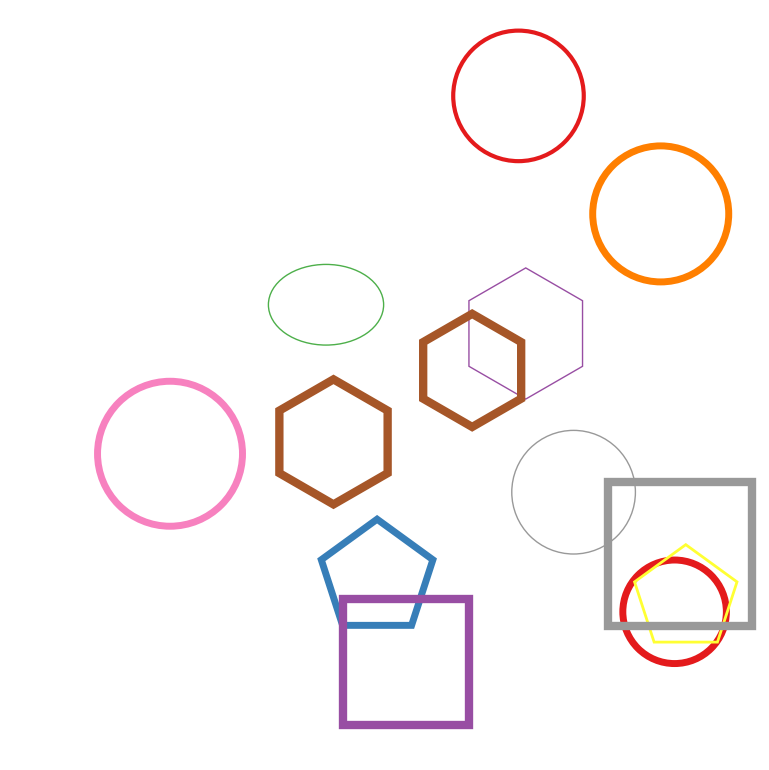[{"shape": "circle", "thickness": 2.5, "radius": 0.34, "center": [0.876, 0.205]}, {"shape": "circle", "thickness": 1.5, "radius": 0.42, "center": [0.673, 0.875]}, {"shape": "pentagon", "thickness": 2.5, "radius": 0.38, "center": [0.49, 0.249]}, {"shape": "oval", "thickness": 0.5, "radius": 0.37, "center": [0.423, 0.604]}, {"shape": "hexagon", "thickness": 0.5, "radius": 0.43, "center": [0.683, 0.567]}, {"shape": "square", "thickness": 3, "radius": 0.41, "center": [0.527, 0.14]}, {"shape": "circle", "thickness": 2.5, "radius": 0.44, "center": [0.858, 0.722]}, {"shape": "pentagon", "thickness": 1, "radius": 0.35, "center": [0.891, 0.223]}, {"shape": "hexagon", "thickness": 3, "radius": 0.41, "center": [0.433, 0.426]}, {"shape": "hexagon", "thickness": 3, "radius": 0.37, "center": [0.613, 0.519]}, {"shape": "circle", "thickness": 2.5, "radius": 0.47, "center": [0.221, 0.411]}, {"shape": "circle", "thickness": 0.5, "radius": 0.4, "center": [0.745, 0.361]}, {"shape": "square", "thickness": 3, "radius": 0.47, "center": [0.883, 0.281]}]